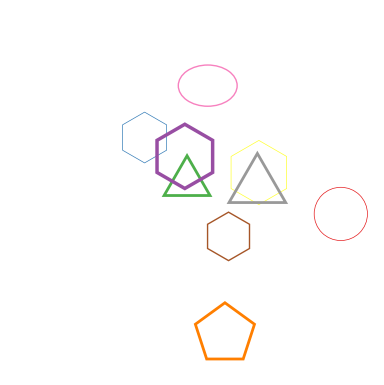[{"shape": "circle", "thickness": 0.5, "radius": 0.35, "center": [0.885, 0.444]}, {"shape": "hexagon", "thickness": 0.5, "radius": 0.33, "center": [0.376, 0.643]}, {"shape": "triangle", "thickness": 2, "radius": 0.34, "center": [0.486, 0.527]}, {"shape": "hexagon", "thickness": 2.5, "radius": 0.42, "center": [0.48, 0.594]}, {"shape": "pentagon", "thickness": 2, "radius": 0.4, "center": [0.584, 0.133]}, {"shape": "hexagon", "thickness": 0.5, "radius": 0.42, "center": [0.672, 0.552]}, {"shape": "hexagon", "thickness": 1, "radius": 0.31, "center": [0.594, 0.386]}, {"shape": "oval", "thickness": 1, "radius": 0.38, "center": [0.54, 0.778]}, {"shape": "triangle", "thickness": 2, "radius": 0.43, "center": [0.668, 0.516]}]